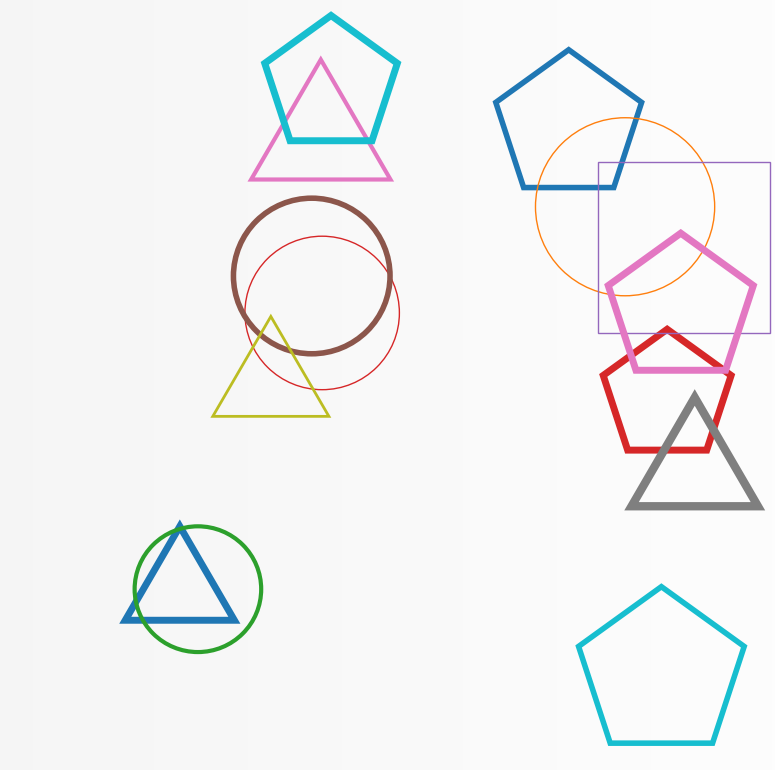[{"shape": "pentagon", "thickness": 2, "radius": 0.49, "center": [0.734, 0.836]}, {"shape": "triangle", "thickness": 2.5, "radius": 0.41, "center": [0.232, 0.235]}, {"shape": "circle", "thickness": 0.5, "radius": 0.58, "center": [0.807, 0.731]}, {"shape": "circle", "thickness": 1.5, "radius": 0.41, "center": [0.255, 0.235]}, {"shape": "pentagon", "thickness": 2.5, "radius": 0.43, "center": [0.861, 0.486]}, {"shape": "circle", "thickness": 0.5, "radius": 0.5, "center": [0.416, 0.594]}, {"shape": "square", "thickness": 0.5, "radius": 0.56, "center": [0.882, 0.678]}, {"shape": "circle", "thickness": 2, "radius": 0.51, "center": [0.402, 0.642]}, {"shape": "pentagon", "thickness": 2.5, "radius": 0.49, "center": [0.878, 0.599]}, {"shape": "triangle", "thickness": 1.5, "radius": 0.52, "center": [0.414, 0.819]}, {"shape": "triangle", "thickness": 3, "radius": 0.47, "center": [0.896, 0.39]}, {"shape": "triangle", "thickness": 1, "radius": 0.43, "center": [0.349, 0.503]}, {"shape": "pentagon", "thickness": 2, "radius": 0.56, "center": [0.853, 0.126]}, {"shape": "pentagon", "thickness": 2.5, "radius": 0.45, "center": [0.427, 0.89]}]